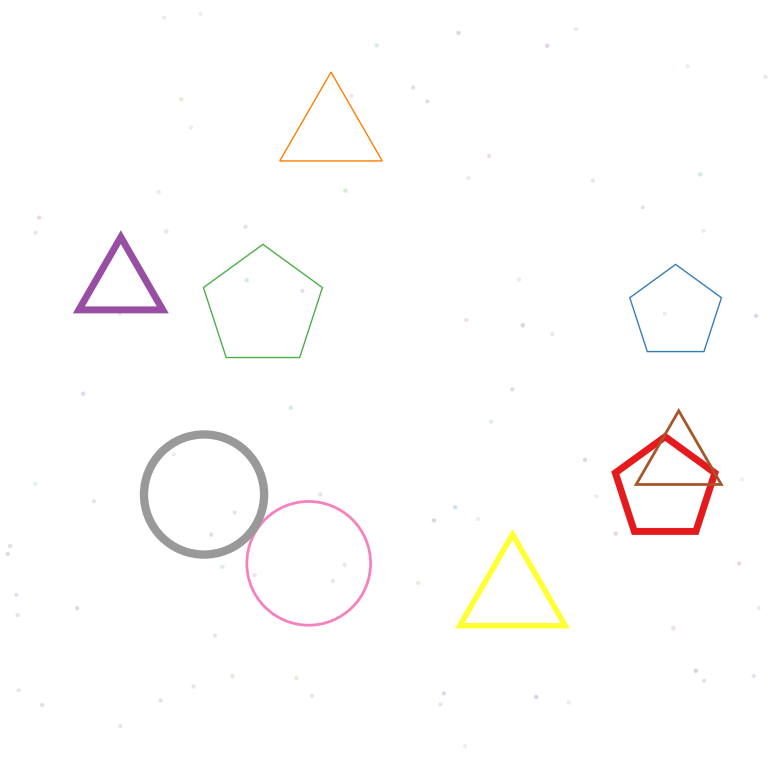[{"shape": "pentagon", "thickness": 2.5, "radius": 0.34, "center": [0.864, 0.365]}, {"shape": "pentagon", "thickness": 0.5, "radius": 0.31, "center": [0.877, 0.594]}, {"shape": "pentagon", "thickness": 0.5, "radius": 0.41, "center": [0.341, 0.601]}, {"shape": "triangle", "thickness": 2.5, "radius": 0.31, "center": [0.157, 0.629]}, {"shape": "triangle", "thickness": 0.5, "radius": 0.38, "center": [0.43, 0.829]}, {"shape": "triangle", "thickness": 2, "radius": 0.4, "center": [0.666, 0.227]}, {"shape": "triangle", "thickness": 1, "radius": 0.32, "center": [0.881, 0.403]}, {"shape": "circle", "thickness": 1, "radius": 0.4, "center": [0.401, 0.268]}, {"shape": "circle", "thickness": 3, "radius": 0.39, "center": [0.265, 0.358]}]